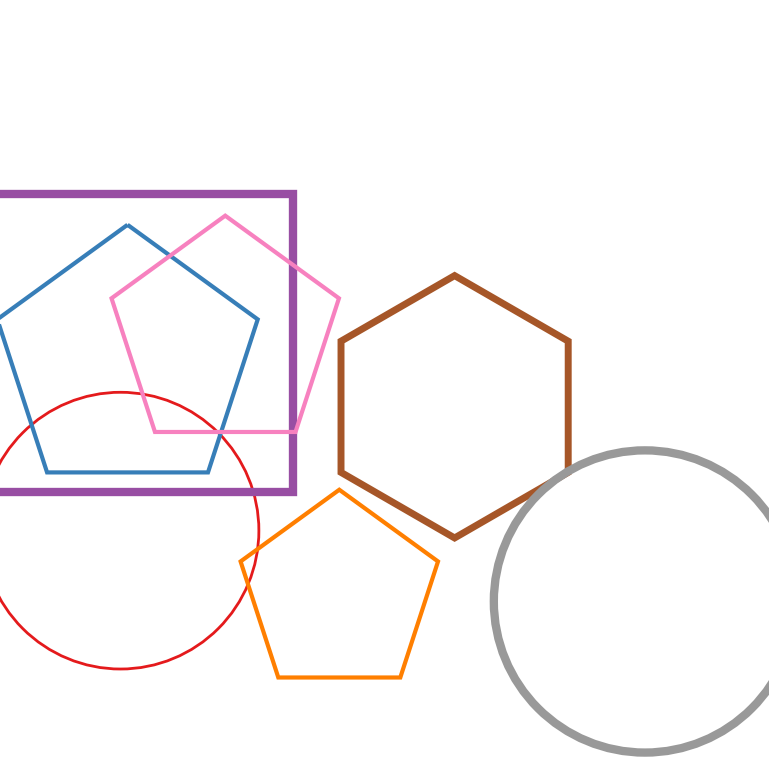[{"shape": "circle", "thickness": 1, "radius": 0.9, "center": [0.157, 0.311]}, {"shape": "pentagon", "thickness": 1.5, "radius": 0.89, "center": [0.166, 0.53]}, {"shape": "square", "thickness": 3, "radius": 0.97, "center": [0.187, 0.554]}, {"shape": "pentagon", "thickness": 1.5, "radius": 0.67, "center": [0.441, 0.229]}, {"shape": "hexagon", "thickness": 2.5, "radius": 0.85, "center": [0.59, 0.472]}, {"shape": "pentagon", "thickness": 1.5, "radius": 0.78, "center": [0.293, 0.565]}, {"shape": "circle", "thickness": 3, "radius": 0.98, "center": [0.838, 0.219]}]